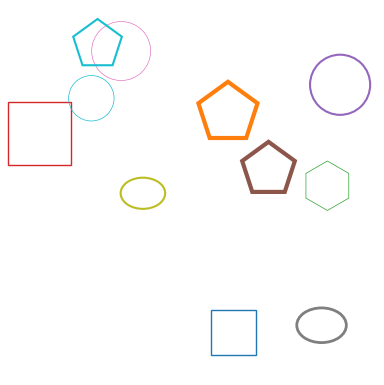[{"shape": "square", "thickness": 1, "radius": 0.29, "center": [0.606, 0.135]}, {"shape": "pentagon", "thickness": 3, "radius": 0.4, "center": [0.592, 0.707]}, {"shape": "hexagon", "thickness": 0.5, "radius": 0.32, "center": [0.85, 0.518]}, {"shape": "square", "thickness": 1, "radius": 0.41, "center": [0.103, 0.653]}, {"shape": "circle", "thickness": 1.5, "radius": 0.39, "center": [0.883, 0.78]}, {"shape": "pentagon", "thickness": 3, "radius": 0.36, "center": [0.697, 0.56]}, {"shape": "circle", "thickness": 0.5, "radius": 0.38, "center": [0.315, 0.867]}, {"shape": "oval", "thickness": 2, "radius": 0.32, "center": [0.835, 0.155]}, {"shape": "oval", "thickness": 1.5, "radius": 0.29, "center": [0.371, 0.498]}, {"shape": "circle", "thickness": 0.5, "radius": 0.29, "center": [0.237, 0.745]}, {"shape": "pentagon", "thickness": 1.5, "radius": 0.33, "center": [0.253, 0.884]}]